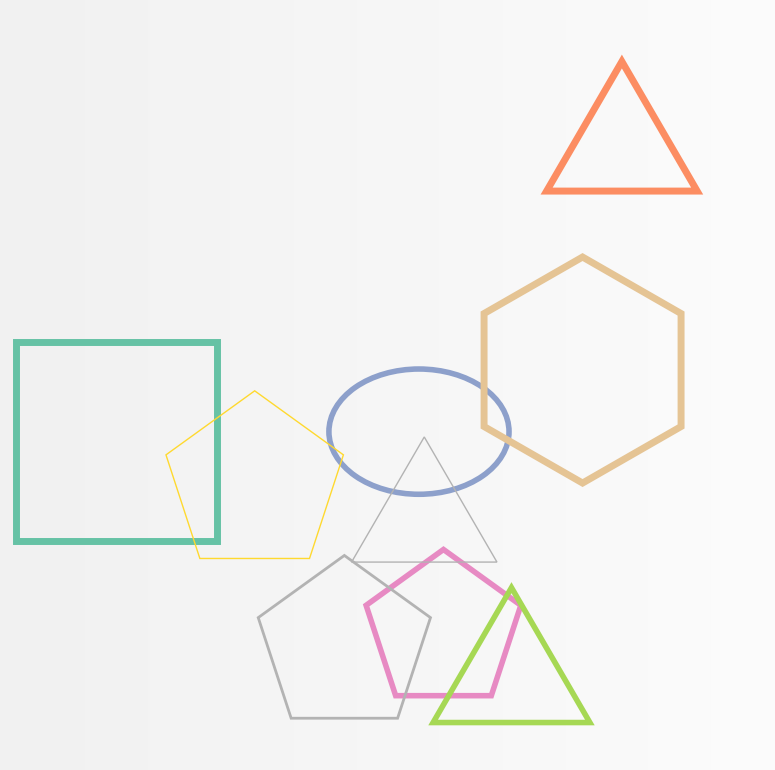[{"shape": "square", "thickness": 2.5, "radius": 0.65, "center": [0.15, 0.426]}, {"shape": "triangle", "thickness": 2.5, "radius": 0.56, "center": [0.802, 0.808]}, {"shape": "oval", "thickness": 2, "radius": 0.58, "center": [0.541, 0.439]}, {"shape": "pentagon", "thickness": 2, "radius": 0.52, "center": [0.572, 0.181]}, {"shape": "triangle", "thickness": 2, "radius": 0.58, "center": [0.66, 0.12]}, {"shape": "pentagon", "thickness": 0.5, "radius": 0.6, "center": [0.329, 0.372]}, {"shape": "hexagon", "thickness": 2.5, "radius": 0.73, "center": [0.752, 0.519]}, {"shape": "triangle", "thickness": 0.5, "radius": 0.54, "center": [0.547, 0.324]}, {"shape": "pentagon", "thickness": 1, "radius": 0.58, "center": [0.444, 0.162]}]